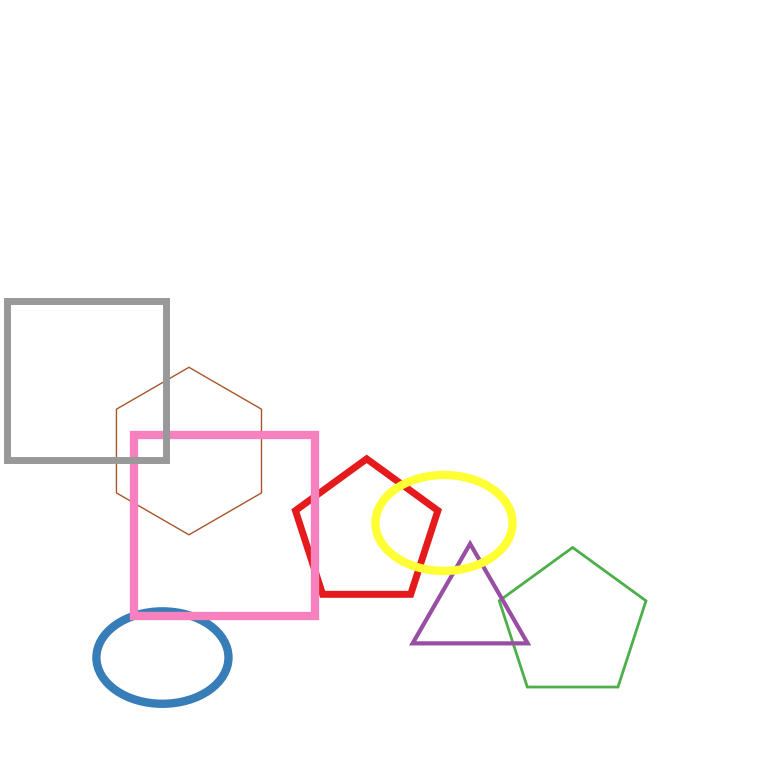[{"shape": "pentagon", "thickness": 2.5, "radius": 0.49, "center": [0.476, 0.307]}, {"shape": "oval", "thickness": 3, "radius": 0.43, "center": [0.211, 0.146]}, {"shape": "pentagon", "thickness": 1, "radius": 0.5, "center": [0.744, 0.189]}, {"shape": "triangle", "thickness": 1.5, "radius": 0.43, "center": [0.611, 0.208]}, {"shape": "oval", "thickness": 3, "radius": 0.45, "center": [0.577, 0.321]}, {"shape": "hexagon", "thickness": 0.5, "radius": 0.54, "center": [0.245, 0.414]}, {"shape": "square", "thickness": 3, "radius": 0.59, "center": [0.292, 0.318]}, {"shape": "square", "thickness": 2.5, "radius": 0.52, "center": [0.112, 0.506]}]